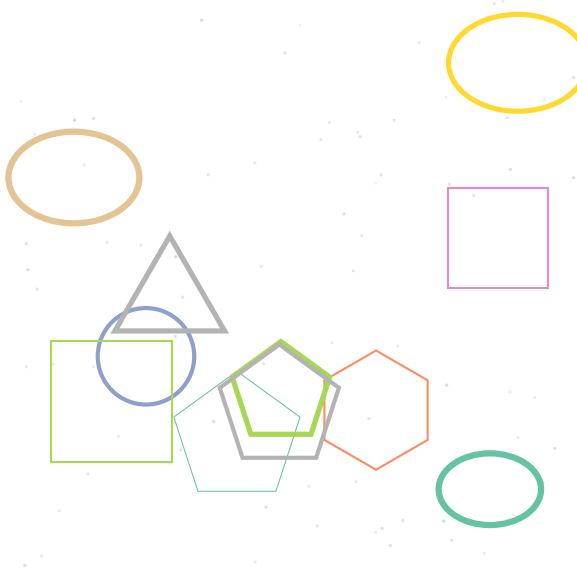[{"shape": "oval", "thickness": 3, "radius": 0.44, "center": [0.848, 0.152]}, {"shape": "pentagon", "thickness": 0.5, "radius": 0.57, "center": [0.41, 0.241]}, {"shape": "hexagon", "thickness": 1, "radius": 0.52, "center": [0.651, 0.289]}, {"shape": "circle", "thickness": 2, "radius": 0.42, "center": [0.253, 0.382]}, {"shape": "square", "thickness": 1, "radius": 0.43, "center": [0.863, 0.587]}, {"shape": "square", "thickness": 1, "radius": 0.52, "center": [0.193, 0.304]}, {"shape": "pentagon", "thickness": 2.5, "radius": 0.44, "center": [0.486, 0.319]}, {"shape": "oval", "thickness": 2.5, "radius": 0.6, "center": [0.897, 0.89]}, {"shape": "oval", "thickness": 3, "radius": 0.57, "center": [0.128, 0.692]}, {"shape": "triangle", "thickness": 2.5, "radius": 0.55, "center": [0.294, 0.481]}, {"shape": "pentagon", "thickness": 2, "radius": 0.54, "center": [0.484, 0.294]}]